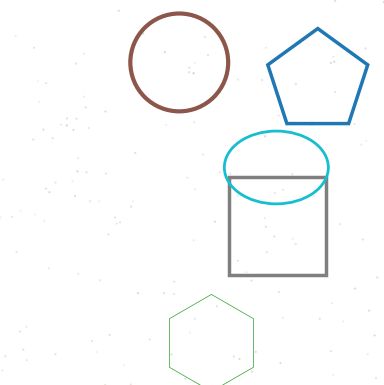[{"shape": "pentagon", "thickness": 2.5, "radius": 0.68, "center": [0.825, 0.789]}, {"shape": "hexagon", "thickness": 0.5, "radius": 0.63, "center": [0.549, 0.109]}, {"shape": "circle", "thickness": 3, "radius": 0.64, "center": [0.466, 0.838]}, {"shape": "square", "thickness": 2.5, "radius": 0.63, "center": [0.721, 0.413]}, {"shape": "oval", "thickness": 2, "radius": 0.68, "center": [0.718, 0.565]}]